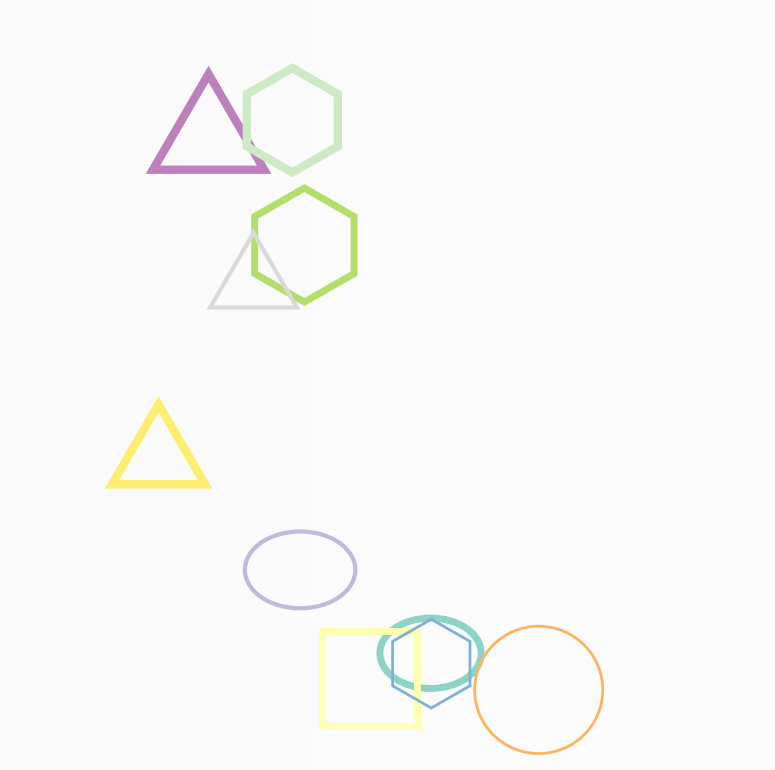[{"shape": "oval", "thickness": 2.5, "radius": 0.33, "center": [0.556, 0.152]}, {"shape": "square", "thickness": 2.5, "radius": 0.31, "center": [0.477, 0.119]}, {"shape": "oval", "thickness": 1.5, "radius": 0.36, "center": [0.387, 0.26]}, {"shape": "hexagon", "thickness": 1, "radius": 0.29, "center": [0.556, 0.138]}, {"shape": "circle", "thickness": 1, "radius": 0.41, "center": [0.695, 0.104]}, {"shape": "hexagon", "thickness": 2.5, "radius": 0.37, "center": [0.393, 0.682]}, {"shape": "triangle", "thickness": 1.5, "radius": 0.32, "center": [0.327, 0.633]}, {"shape": "triangle", "thickness": 3, "radius": 0.41, "center": [0.269, 0.821]}, {"shape": "hexagon", "thickness": 3, "radius": 0.34, "center": [0.377, 0.844]}, {"shape": "triangle", "thickness": 3, "radius": 0.35, "center": [0.205, 0.406]}]